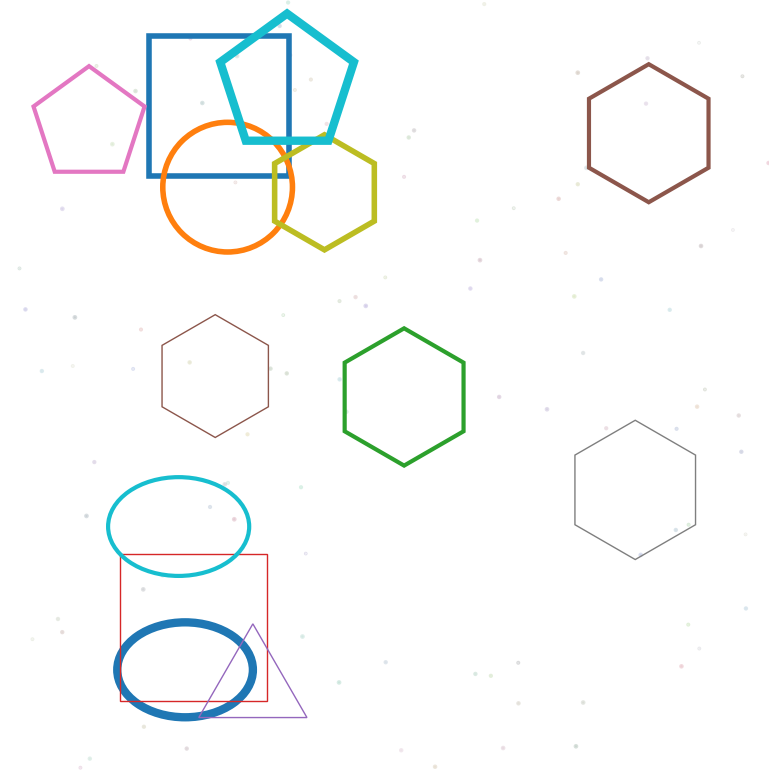[{"shape": "square", "thickness": 2, "radius": 0.45, "center": [0.285, 0.862]}, {"shape": "oval", "thickness": 3, "radius": 0.44, "center": [0.24, 0.13]}, {"shape": "circle", "thickness": 2, "radius": 0.42, "center": [0.296, 0.757]}, {"shape": "hexagon", "thickness": 1.5, "radius": 0.45, "center": [0.525, 0.484]}, {"shape": "square", "thickness": 0.5, "radius": 0.48, "center": [0.251, 0.185]}, {"shape": "triangle", "thickness": 0.5, "radius": 0.41, "center": [0.328, 0.109]}, {"shape": "hexagon", "thickness": 1.5, "radius": 0.45, "center": [0.843, 0.827]}, {"shape": "hexagon", "thickness": 0.5, "radius": 0.4, "center": [0.28, 0.512]}, {"shape": "pentagon", "thickness": 1.5, "radius": 0.38, "center": [0.116, 0.838]}, {"shape": "hexagon", "thickness": 0.5, "radius": 0.45, "center": [0.825, 0.364]}, {"shape": "hexagon", "thickness": 2, "radius": 0.37, "center": [0.421, 0.75]}, {"shape": "oval", "thickness": 1.5, "radius": 0.46, "center": [0.232, 0.316]}, {"shape": "pentagon", "thickness": 3, "radius": 0.46, "center": [0.373, 0.891]}]